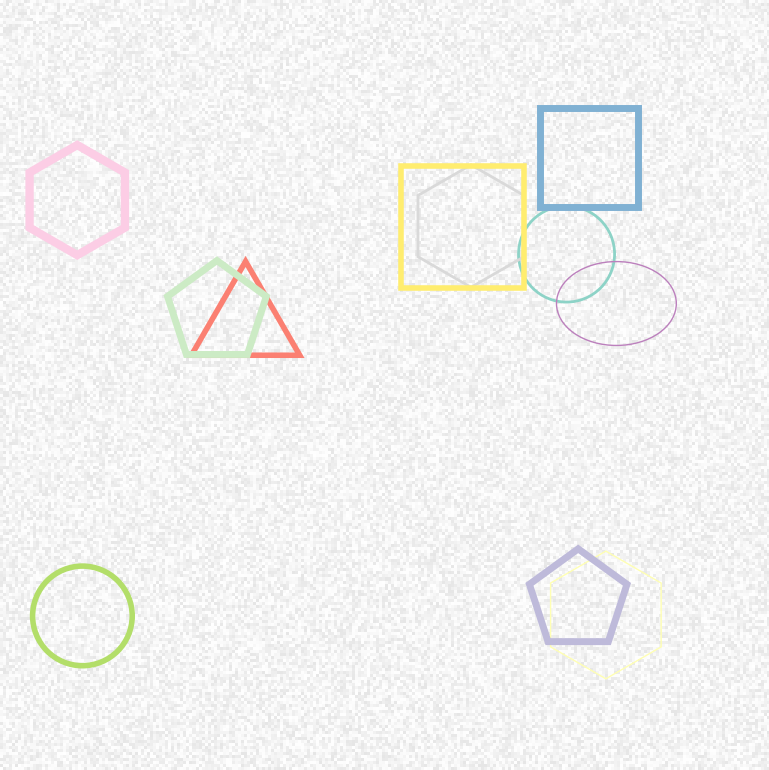[{"shape": "circle", "thickness": 1, "radius": 0.31, "center": [0.736, 0.67]}, {"shape": "hexagon", "thickness": 0.5, "radius": 0.41, "center": [0.787, 0.201]}, {"shape": "pentagon", "thickness": 2.5, "radius": 0.33, "center": [0.751, 0.221]}, {"shape": "triangle", "thickness": 2, "radius": 0.41, "center": [0.319, 0.579]}, {"shape": "square", "thickness": 2.5, "radius": 0.32, "center": [0.765, 0.795]}, {"shape": "circle", "thickness": 2, "radius": 0.32, "center": [0.107, 0.2]}, {"shape": "hexagon", "thickness": 3, "radius": 0.36, "center": [0.1, 0.74]}, {"shape": "hexagon", "thickness": 1, "radius": 0.4, "center": [0.612, 0.706]}, {"shape": "oval", "thickness": 0.5, "radius": 0.39, "center": [0.801, 0.606]}, {"shape": "pentagon", "thickness": 2.5, "radius": 0.34, "center": [0.282, 0.594]}, {"shape": "square", "thickness": 2, "radius": 0.4, "center": [0.601, 0.705]}]